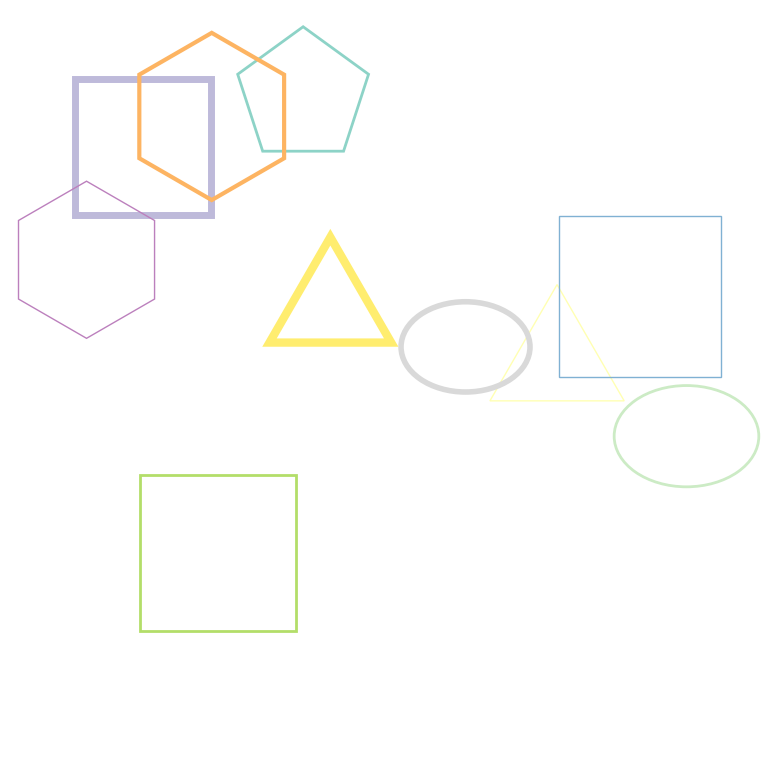[{"shape": "pentagon", "thickness": 1, "radius": 0.45, "center": [0.394, 0.876]}, {"shape": "triangle", "thickness": 0.5, "radius": 0.5, "center": [0.723, 0.53]}, {"shape": "square", "thickness": 2.5, "radius": 0.44, "center": [0.186, 0.809]}, {"shape": "square", "thickness": 0.5, "radius": 0.52, "center": [0.831, 0.615]}, {"shape": "hexagon", "thickness": 1.5, "radius": 0.54, "center": [0.275, 0.849]}, {"shape": "square", "thickness": 1, "radius": 0.51, "center": [0.283, 0.282]}, {"shape": "oval", "thickness": 2, "radius": 0.42, "center": [0.605, 0.55]}, {"shape": "hexagon", "thickness": 0.5, "radius": 0.51, "center": [0.112, 0.663]}, {"shape": "oval", "thickness": 1, "radius": 0.47, "center": [0.892, 0.434]}, {"shape": "triangle", "thickness": 3, "radius": 0.46, "center": [0.429, 0.601]}]